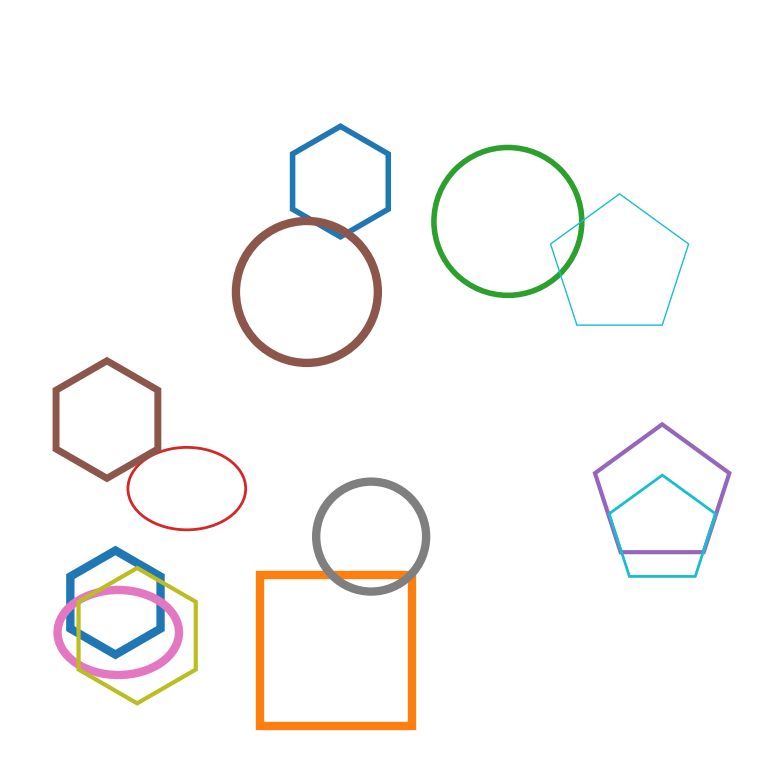[{"shape": "hexagon", "thickness": 3, "radius": 0.34, "center": [0.15, 0.217]}, {"shape": "hexagon", "thickness": 2, "radius": 0.36, "center": [0.442, 0.764]}, {"shape": "square", "thickness": 3, "radius": 0.49, "center": [0.437, 0.155]}, {"shape": "circle", "thickness": 2, "radius": 0.48, "center": [0.66, 0.712]}, {"shape": "oval", "thickness": 1, "radius": 0.38, "center": [0.243, 0.365]}, {"shape": "pentagon", "thickness": 1.5, "radius": 0.46, "center": [0.86, 0.357]}, {"shape": "circle", "thickness": 3, "radius": 0.46, "center": [0.399, 0.621]}, {"shape": "hexagon", "thickness": 2.5, "radius": 0.38, "center": [0.139, 0.455]}, {"shape": "oval", "thickness": 3, "radius": 0.39, "center": [0.154, 0.179]}, {"shape": "circle", "thickness": 3, "radius": 0.36, "center": [0.482, 0.303]}, {"shape": "hexagon", "thickness": 1.5, "radius": 0.44, "center": [0.178, 0.174]}, {"shape": "pentagon", "thickness": 0.5, "radius": 0.47, "center": [0.805, 0.654]}, {"shape": "pentagon", "thickness": 1, "radius": 0.36, "center": [0.86, 0.31]}]